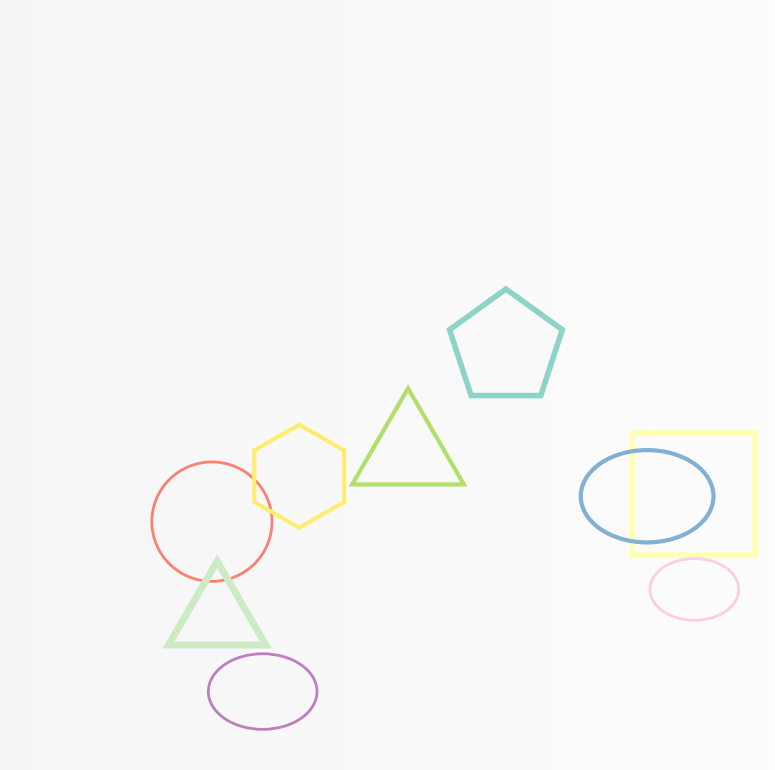[{"shape": "pentagon", "thickness": 2, "radius": 0.38, "center": [0.653, 0.548]}, {"shape": "square", "thickness": 2, "radius": 0.4, "center": [0.895, 0.358]}, {"shape": "circle", "thickness": 1, "radius": 0.39, "center": [0.273, 0.323]}, {"shape": "oval", "thickness": 1.5, "radius": 0.43, "center": [0.835, 0.356]}, {"shape": "triangle", "thickness": 1.5, "radius": 0.42, "center": [0.527, 0.412]}, {"shape": "oval", "thickness": 1, "radius": 0.29, "center": [0.896, 0.235]}, {"shape": "oval", "thickness": 1, "radius": 0.35, "center": [0.339, 0.102]}, {"shape": "triangle", "thickness": 2.5, "radius": 0.36, "center": [0.28, 0.199]}, {"shape": "hexagon", "thickness": 1.5, "radius": 0.33, "center": [0.386, 0.382]}]